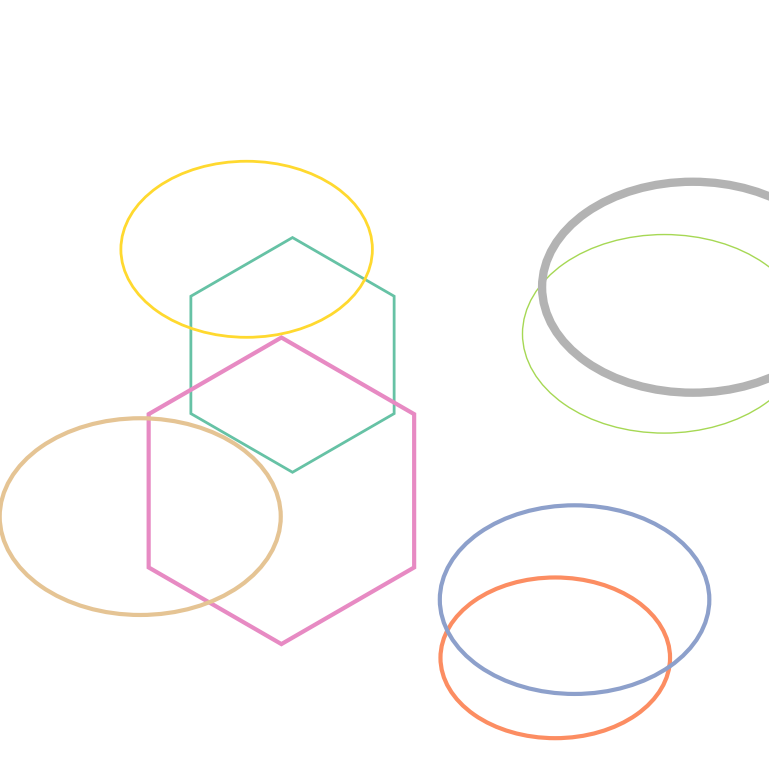[{"shape": "hexagon", "thickness": 1, "radius": 0.76, "center": [0.38, 0.539]}, {"shape": "oval", "thickness": 1.5, "radius": 0.75, "center": [0.721, 0.146]}, {"shape": "oval", "thickness": 1.5, "radius": 0.88, "center": [0.746, 0.221]}, {"shape": "hexagon", "thickness": 1.5, "radius": 1.0, "center": [0.365, 0.363]}, {"shape": "oval", "thickness": 0.5, "radius": 0.92, "center": [0.863, 0.566]}, {"shape": "oval", "thickness": 1, "radius": 0.82, "center": [0.32, 0.676]}, {"shape": "oval", "thickness": 1.5, "radius": 0.91, "center": [0.182, 0.329]}, {"shape": "oval", "thickness": 3, "radius": 0.98, "center": [0.9, 0.627]}]